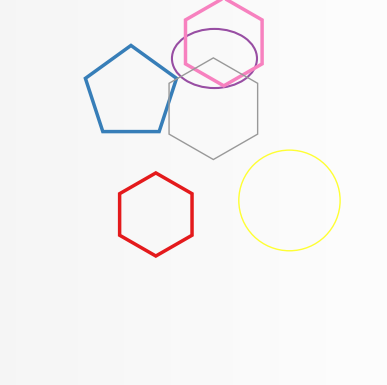[{"shape": "hexagon", "thickness": 2.5, "radius": 0.54, "center": [0.402, 0.443]}, {"shape": "pentagon", "thickness": 2.5, "radius": 0.62, "center": [0.338, 0.758]}, {"shape": "oval", "thickness": 1.5, "radius": 0.55, "center": [0.553, 0.848]}, {"shape": "circle", "thickness": 1, "radius": 0.65, "center": [0.747, 0.479]}, {"shape": "hexagon", "thickness": 2.5, "radius": 0.57, "center": [0.578, 0.891]}, {"shape": "hexagon", "thickness": 1, "radius": 0.66, "center": [0.551, 0.718]}]